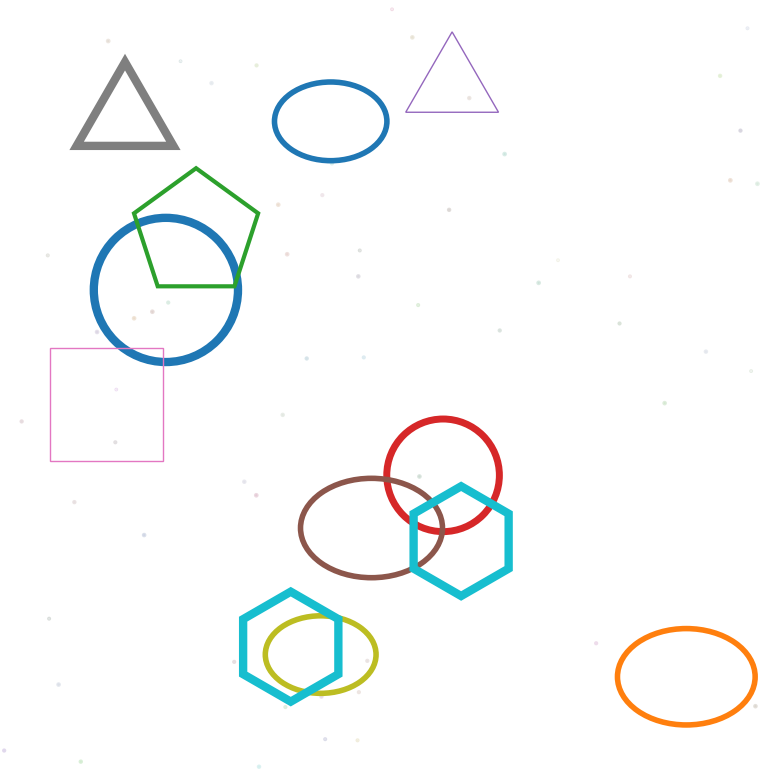[{"shape": "circle", "thickness": 3, "radius": 0.47, "center": [0.215, 0.623]}, {"shape": "oval", "thickness": 2, "radius": 0.37, "center": [0.429, 0.842]}, {"shape": "oval", "thickness": 2, "radius": 0.45, "center": [0.891, 0.121]}, {"shape": "pentagon", "thickness": 1.5, "radius": 0.42, "center": [0.255, 0.697]}, {"shape": "circle", "thickness": 2.5, "radius": 0.37, "center": [0.575, 0.383]}, {"shape": "triangle", "thickness": 0.5, "radius": 0.35, "center": [0.587, 0.889]}, {"shape": "oval", "thickness": 2, "radius": 0.46, "center": [0.482, 0.314]}, {"shape": "square", "thickness": 0.5, "radius": 0.37, "center": [0.138, 0.474]}, {"shape": "triangle", "thickness": 3, "radius": 0.36, "center": [0.162, 0.847]}, {"shape": "oval", "thickness": 2, "radius": 0.36, "center": [0.416, 0.15]}, {"shape": "hexagon", "thickness": 3, "radius": 0.36, "center": [0.599, 0.297]}, {"shape": "hexagon", "thickness": 3, "radius": 0.36, "center": [0.378, 0.16]}]